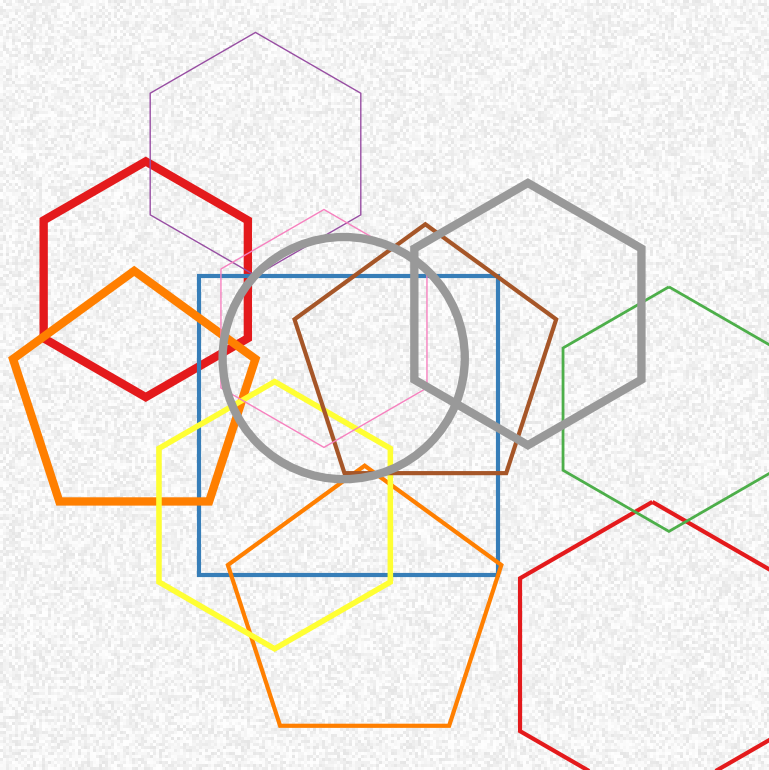[{"shape": "hexagon", "thickness": 3, "radius": 0.77, "center": [0.189, 0.637]}, {"shape": "hexagon", "thickness": 1.5, "radius": 0.99, "center": [0.847, 0.15]}, {"shape": "square", "thickness": 1.5, "radius": 0.97, "center": [0.452, 0.447]}, {"shape": "hexagon", "thickness": 1, "radius": 0.79, "center": [0.869, 0.469]}, {"shape": "hexagon", "thickness": 0.5, "radius": 0.79, "center": [0.332, 0.8]}, {"shape": "pentagon", "thickness": 1.5, "radius": 0.93, "center": [0.474, 0.208]}, {"shape": "pentagon", "thickness": 3, "radius": 0.83, "center": [0.174, 0.483]}, {"shape": "hexagon", "thickness": 2, "radius": 0.87, "center": [0.357, 0.331]}, {"shape": "pentagon", "thickness": 1.5, "radius": 0.89, "center": [0.552, 0.53]}, {"shape": "hexagon", "thickness": 0.5, "radius": 0.77, "center": [0.421, 0.573]}, {"shape": "circle", "thickness": 3, "radius": 0.79, "center": [0.446, 0.535]}, {"shape": "hexagon", "thickness": 3, "radius": 0.85, "center": [0.686, 0.592]}]